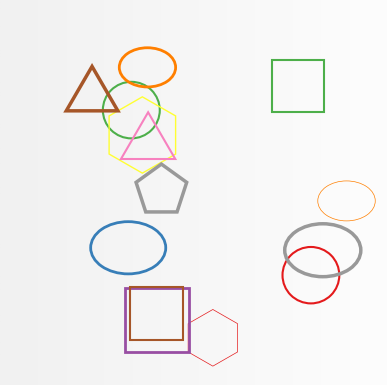[{"shape": "circle", "thickness": 1.5, "radius": 0.37, "center": [0.802, 0.285]}, {"shape": "hexagon", "thickness": 0.5, "radius": 0.37, "center": [0.549, 0.123]}, {"shape": "oval", "thickness": 2, "radius": 0.48, "center": [0.331, 0.356]}, {"shape": "square", "thickness": 1.5, "radius": 0.34, "center": [0.769, 0.777]}, {"shape": "circle", "thickness": 1.5, "radius": 0.37, "center": [0.339, 0.714]}, {"shape": "square", "thickness": 2, "radius": 0.42, "center": [0.405, 0.168]}, {"shape": "oval", "thickness": 0.5, "radius": 0.37, "center": [0.894, 0.478]}, {"shape": "oval", "thickness": 2, "radius": 0.36, "center": [0.381, 0.825]}, {"shape": "hexagon", "thickness": 1, "radius": 0.5, "center": [0.367, 0.649]}, {"shape": "triangle", "thickness": 2.5, "radius": 0.38, "center": [0.238, 0.751]}, {"shape": "square", "thickness": 1.5, "radius": 0.34, "center": [0.403, 0.186]}, {"shape": "triangle", "thickness": 1.5, "radius": 0.4, "center": [0.382, 0.627]}, {"shape": "oval", "thickness": 2.5, "radius": 0.49, "center": [0.833, 0.35]}, {"shape": "pentagon", "thickness": 2.5, "radius": 0.34, "center": [0.416, 0.505]}]